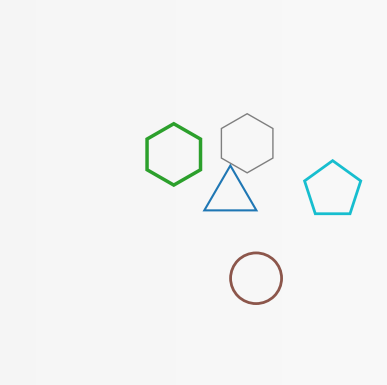[{"shape": "triangle", "thickness": 1.5, "radius": 0.39, "center": [0.594, 0.492]}, {"shape": "hexagon", "thickness": 2.5, "radius": 0.4, "center": [0.448, 0.599]}, {"shape": "circle", "thickness": 2, "radius": 0.33, "center": [0.661, 0.277]}, {"shape": "hexagon", "thickness": 1, "radius": 0.38, "center": [0.638, 0.628]}, {"shape": "pentagon", "thickness": 2, "radius": 0.38, "center": [0.858, 0.506]}]